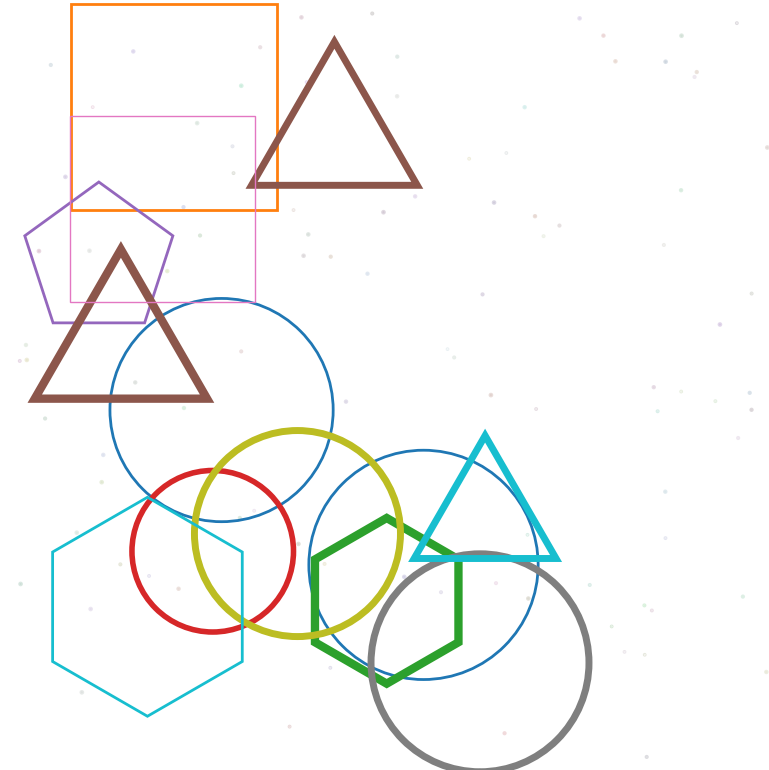[{"shape": "circle", "thickness": 1, "radius": 0.74, "center": [0.55, 0.266]}, {"shape": "circle", "thickness": 1, "radius": 0.72, "center": [0.288, 0.467]}, {"shape": "square", "thickness": 1, "radius": 0.67, "center": [0.226, 0.862]}, {"shape": "hexagon", "thickness": 3, "radius": 0.54, "center": [0.502, 0.22]}, {"shape": "circle", "thickness": 2, "radius": 0.52, "center": [0.276, 0.284]}, {"shape": "pentagon", "thickness": 1, "radius": 0.51, "center": [0.128, 0.663]}, {"shape": "triangle", "thickness": 3, "radius": 0.65, "center": [0.157, 0.547]}, {"shape": "triangle", "thickness": 2.5, "radius": 0.62, "center": [0.434, 0.821]}, {"shape": "square", "thickness": 0.5, "radius": 0.6, "center": [0.211, 0.729]}, {"shape": "circle", "thickness": 2.5, "radius": 0.71, "center": [0.623, 0.139]}, {"shape": "circle", "thickness": 2.5, "radius": 0.67, "center": [0.386, 0.307]}, {"shape": "hexagon", "thickness": 1, "radius": 0.71, "center": [0.191, 0.212]}, {"shape": "triangle", "thickness": 2.5, "radius": 0.53, "center": [0.63, 0.328]}]